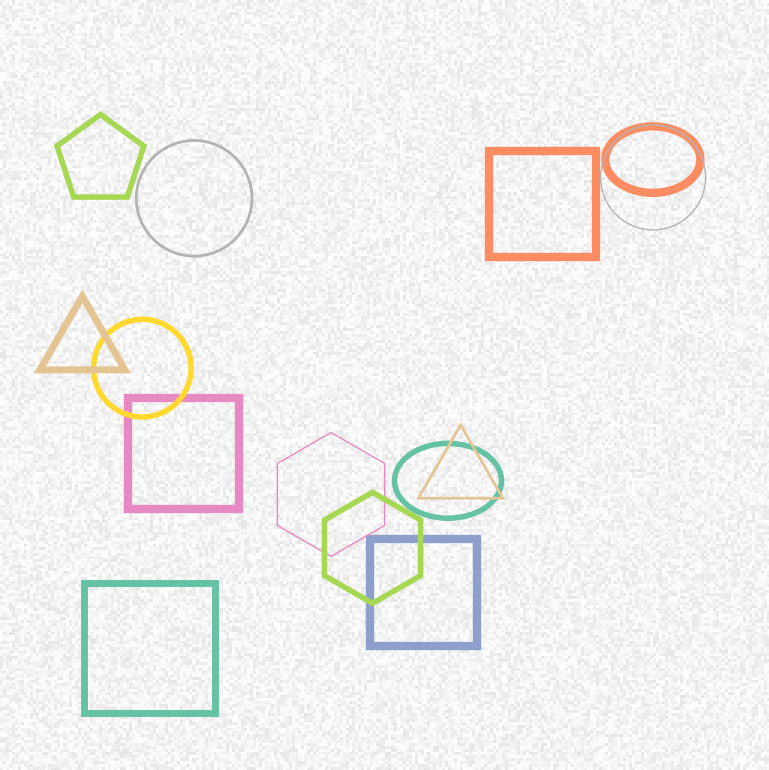[{"shape": "oval", "thickness": 2, "radius": 0.35, "center": [0.582, 0.376]}, {"shape": "square", "thickness": 2.5, "radius": 0.42, "center": [0.194, 0.159]}, {"shape": "square", "thickness": 3, "radius": 0.35, "center": [0.705, 0.735]}, {"shape": "oval", "thickness": 3, "radius": 0.31, "center": [0.848, 0.793]}, {"shape": "square", "thickness": 3, "radius": 0.35, "center": [0.55, 0.23]}, {"shape": "hexagon", "thickness": 0.5, "radius": 0.4, "center": [0.43, 0.358]}, {"shape": "square", "thickness": 3, "radius": 0.36, "center": [0.238, 0.411]}, {"shape": "hexagon", "thickness": 2, "radius": 0.36, "center": [0.484, 0.289]}, {"shape": "pentagon", "thickness": 2, "radius": 0.3, "center": [0.13, 0.792]}, {"shape": "circle", "thickness": 2, "radius": 0.32, "center": [0.185, 0.522]}, {"shape": "triangle", "thickness": 1, "radius": 0.32, "center": [0.598, 0.385]}, {"shape": "triangle", "thickness": 2.5, "radius": 0.32, "center": [0.107, 0.552]}, {"shape": "circle", "thickness": 1, "radius": 0.38, "center": [0.252, 0.742]}, {"shape": "circle", "thickness": 0.5, "radius": 0.34, "center": [0.848, 0.77]}]